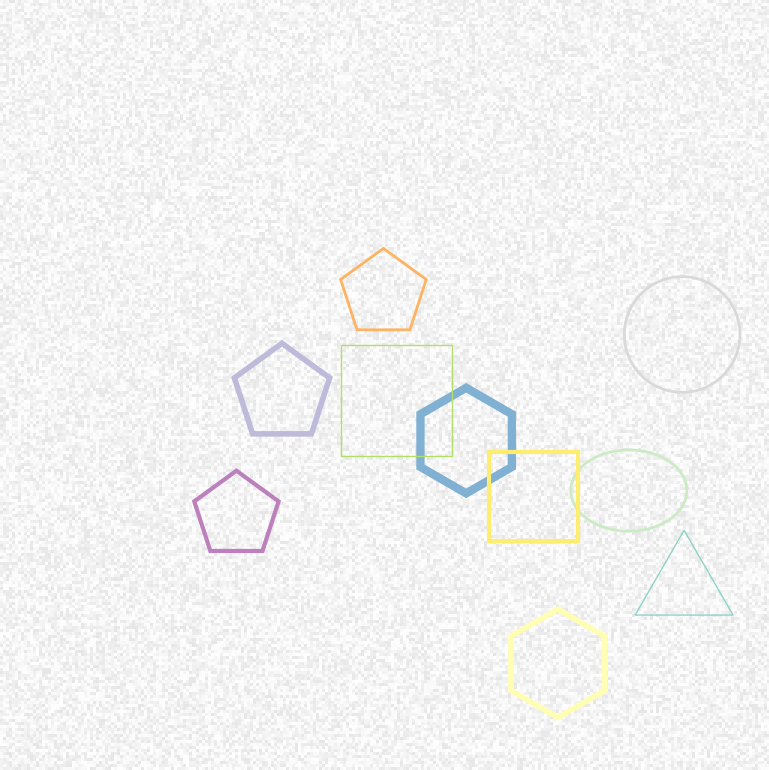[{"shape": "triangle", "thickness": 0.5, "radius": 0.37, "center": [0.888, 0.238]}, {"shape": "hexagon", "thickness": 2, "radius": 0.35, "center": [0.725, 0.139]}, {"shape": "pentagon", "thickness": 2, "radius": 0.33, "center": [0.366, 0.489]}, {"shape": "hexagon", "thickness": 3, "radius": 0.34, "center": [0.605, 0.428]}, {"shape": "pentagon", "thickness": 1, "radius": 0.29, "center": [0.498, 0.619]}, {"shape": "square", "thickness": 0.5, "radius": 0.36, "center": [0.515, 0.48]}, {"shape": "circle", "thickness": 1, "radius": 0.38, "center": [0.886, 0.566]}, {"shape": "pentagon", "thickness": 1.5, "radius": 0.29, "center": [0.307, 0.331]}, {"shape": "oval", "thickness": 1, "radius": 0.38, "center": [0.817, 0.363]}, {"shape": "square", "thickness": 1.5, "radius": 0.29, "center": [0.693, 0.355]}]